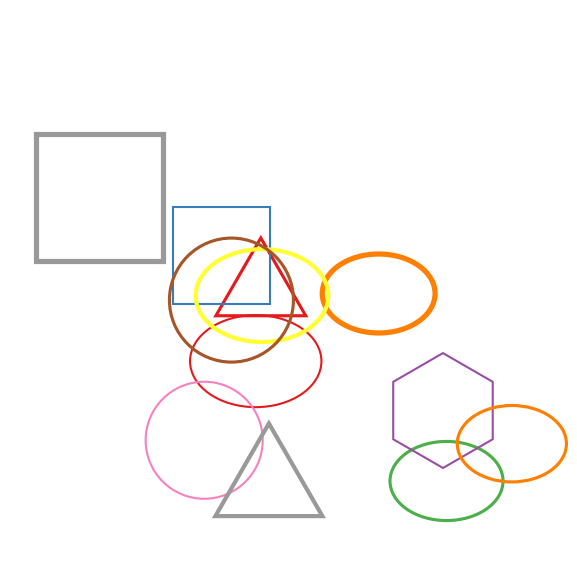[{"shape": "triangle", "thickness": 1.5, "radius": 0.45, "center": [0.452, 0.497]}, {"shape": "oval", "thickness": 1, "radius": 0.57, "center": [0.443, 0.374]}, {"shape": "square", "thickness": 1, "radius": 0.42, "center": [0.384, 0.557]}, {"shape": "oval", "thickness": 1.5, "radius": 0.49, "center": [0.773, 0.166]}, {"shape": "hexagon", "thickness": 1, "radius": 0.5, "center": [0.767, 0.288]}, {"shape": "oval", "thickness": 2.5, "radius": 0.49, "center": [0.656, 0.491]}, {"shape": "oval", "thickness": 1.5, "radius": 0.47, "center": [0.886, 0.231]}, {"shape": "oval", "thickness": 2, "radius": 0.57, "center": [0.454, 0.487]}, {"shape": "circle", "thickness": 1.5, "radius": 0.54, "center": [0.401, 0.48]}, {"shape": "circle", "thickness": 1, "radius": 0.51, "center": [0.354, 0.237]}, {"shape": "square", "thickness": 2.5, "radius": 0.55, "center": [0.172, 0.658]}, {"shape": "triangle", "thickness": 2, "radius": 0.53, "center": [0.466, 0.159]}]